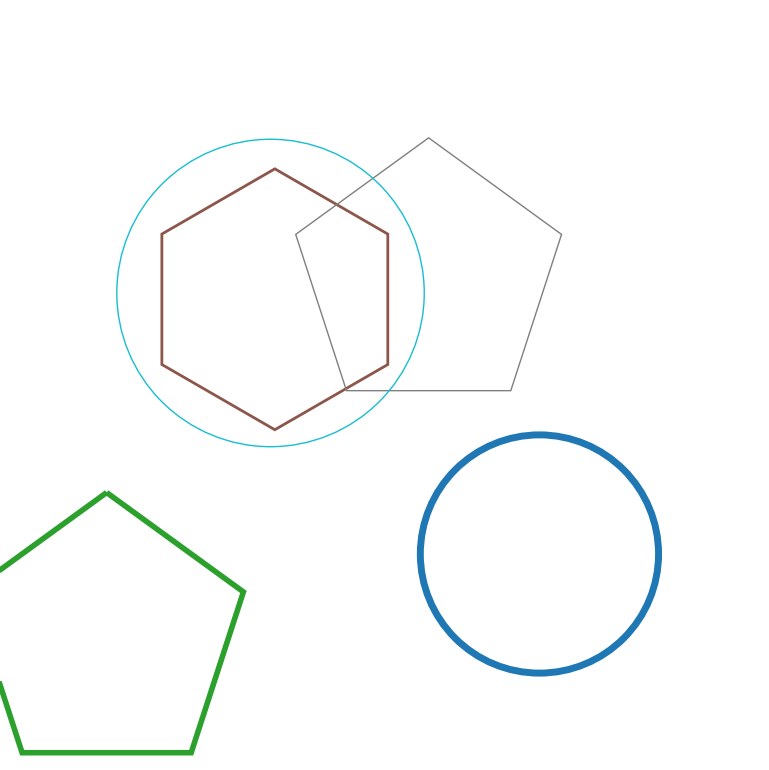[{"shape": "circle", "thickness": 2.5, "radius": 0.77, "center": [0.701, 0.281]}, {"shape": "pentagon", "thickness": 2, "radius": 0.93, "center": [0.138, 0.174]}, {"shape": "hexagon", "thickness": 1, "radius": 0.85, "center": [0.357, 0.611]}, {"shape": "pentagon", "thickness": 0.5, "radius": 0.91, "center": [0.557, 0.639]}, {"shape": "circle", "thickness": 0.5, "radius": 1.0, "center": [0.351, 0.62]}]